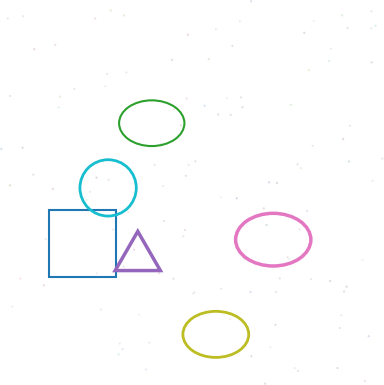[{"shape": "square", "thickness": 1.5, "radius": 0.44, "center": [0.214, 0.367]}, {"shape": "oval", "thickness": 1.5, "radius": 0.42, "center": [0.394, 0.68]}, {"shape": "triangle", "thickness": 2.5, "radius": 0.34, "center": [0.358, 0.331]}, {"shape": "oval", "thickness": 2.5, "radius": 0.49, "center": [0.71, 0.378]}, {"shape": "oval", "thickness": 2, "radius": 0.43, "center": [0.561, 0.132]}, {"shape": "circle", "thickness": 2, "radius": 0.37, "center": [0.281, 0.512]}]